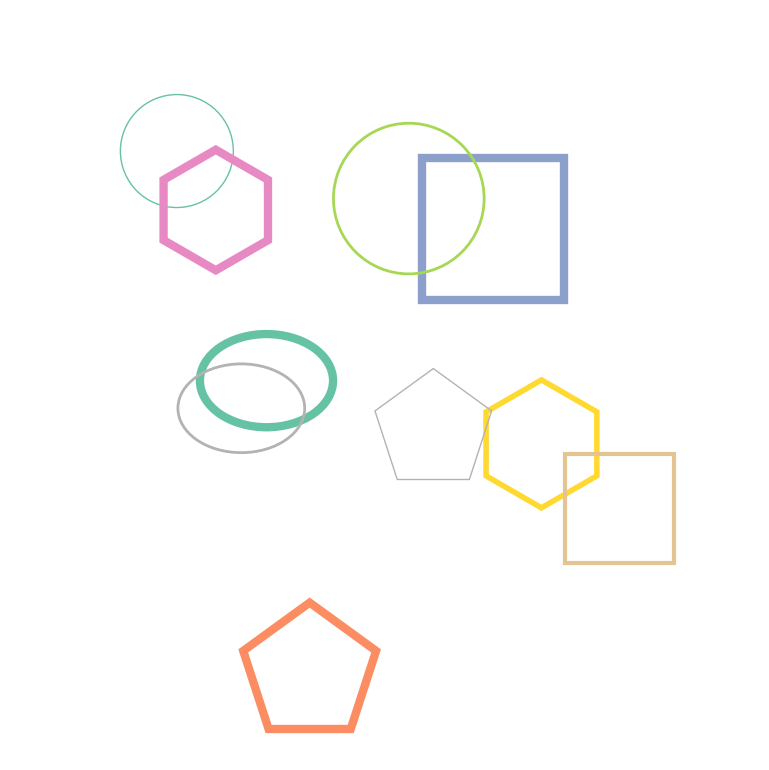[{"shape": "circle", "thickness": 0.5, "radius": 0.37, "center": [0.23, 0.804]}, {"shape": "oval", "thickness": 3, "radius": 0.43, "center": [0.346, 0.506]}, {"shape": "pentagon", "thickness": 3, "radius": 0.45, "center": [0.402, 0.127]}, {"shape": "square", "thickness": 3, "radius": 0.46, "center": [0.64, 0.703]}, {"shape": "hexagon", "thickness": 3, "radius": 0.39, "center": [0.28, 0.727]}, {"shape": "circle", "thickness": 1, "radius": 0.49, "center": [0.531, 0.742]}, {"shape": "hexagon", "thickness": 2, "radius": 0.42, "center": [0.703, 0.424]}, {"shape": "square", "thickness": 1.5, "radius": 0.35, "center": [0.804, 0.34]}, {"shape": "pentagon", "thickness": 0.5, "radius": 0.4, "center": [0.563, 0.442]}, {"shape": "oval", "thickness": 1, "radius": 0.41, "center": [0.313, 0.47]}]